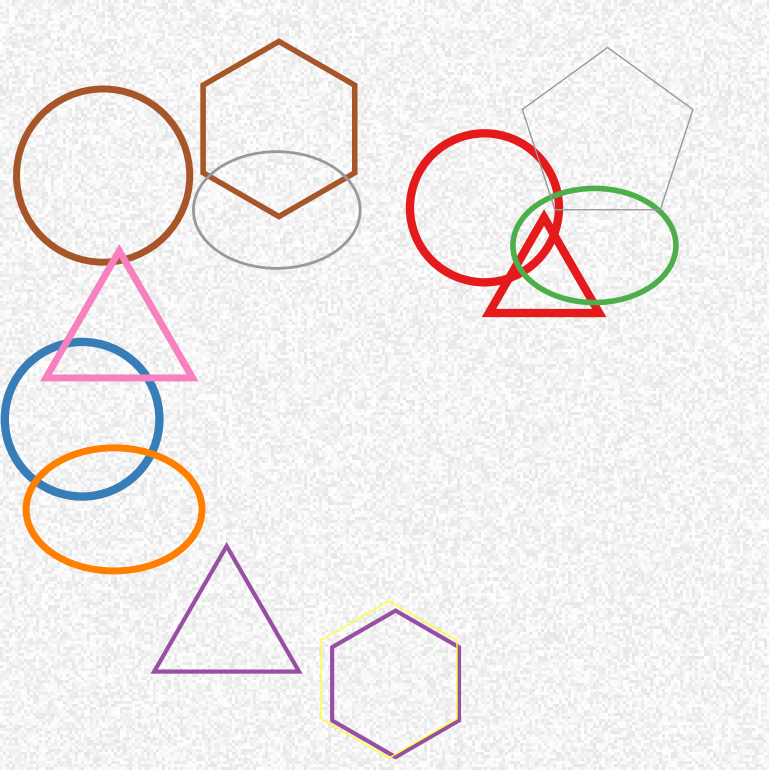[{"shape": "circle", "thickness": 3, "radius": 0.48, "center": [0.629, 0.73]}, {"shape": "triangle", "thickness": 3, "radius": 0.41, "center": [0.707, 0.635]}, {"shape": "circle", "thickness": 3, "radius": 0.5, "center": [0.107, 0.456]}, {"shape": "oval", "thickness": 2, "radius": 0.53, "center": [0.772, 0.681]}, {"shape": "triangle", "thickness": 1.5, "radius": 0.54, "center": [0.294, 0.182]}, {"shape": "hexagon", "thickness": 1.5, "radius": 0.48, "center": [0.514, 0.112]}, {"shape": "oval", "thickness": 2.5, "radius": 0.57, "center": [0.148, 0.338]}, {"shape": "hexagon", "thickness": 0.5, "radius": 0.51, "center": [0.505, 0.118]}, {"shape": "hexagon", "thickness": 2, "radius": 0.57, "center": [0.362, 0.832]}, {"shape": "circle", "thickness": 2.5, "radius": 0.56, "center": [0.134, 0.772]}, {"shape": "triangle", "thickness": 2.5, "radius": 0.55, "center": [0.155, 0.564]}, {"shape": "oval", "thickness": 1, "radius": 0.54, "center": [0.359, 0.727]}, {"shape": "pentagon", "thickness": 0.5, "radius": 0.58, "center": [0.789, 0.822]}]